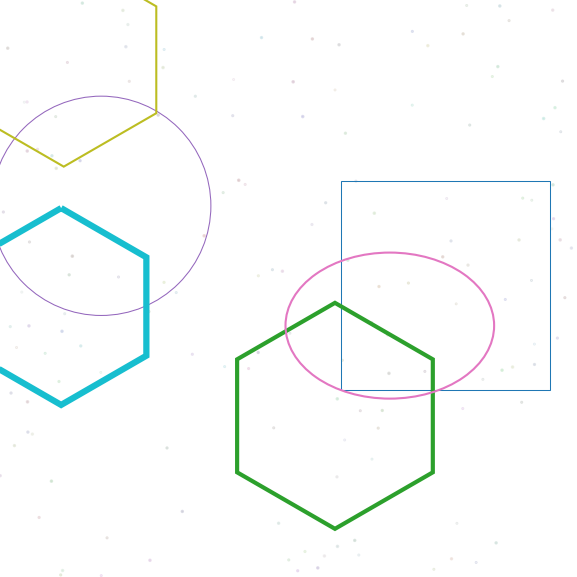[{"shape": "square", "thickness": 0.5, "radius": 0.9, "center": [0.772, 0.505]}, {"shape": "hexagon", "thickness": 2, "radius": 0.98, "center": [0.58, 0.279]}, {"shape": "circle", "thickness": 0.5, "radius": 0.95, "center": [0.175, 0.643]}, {"shape": "oval", "thickness": 1, "radius": 0.9, "center": [0.675, 0.435]}, {"shape": "hexagon", "thickness": 1, "radius": 0.92, "center": [0.11, 0.896]}, {"shape": "hexagon", "thickness": 3, "radius": 0.85, "center": [0.106, 0.468]}]